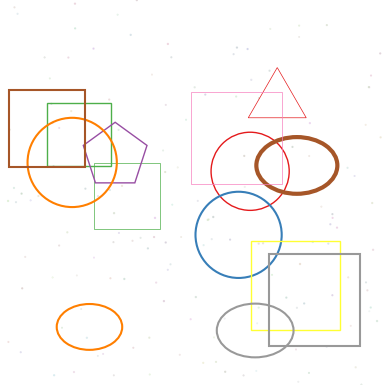[{"shape": "circle", "thickness": 1, "radius": 0.51, "center": [0.65, 0.555]}, {"shape": "triangle", "thickness": 0.5, "radius": 0.43, "center": [0.72, 0.738]}, {"shape": "circle", "thickness": 1.5, "radius": 0.56, "center": [0.62, 0.39]}, {"shape": "square", "thickness": 1, "radius": 0.41, "center": [0.205, 0.651]}, {"shape": "square", "thickness": 0.5, "radius": 0.43, "center": [0.331, 0.491]}, {"shape": "pentagon", "thickness": 1, "radius": 0.43, "center": [0.299, 0.595]}, {"shape": "oval", "thickness": 1.5, "radius": 0.43, "center": [0.232, 0.151]}, {"shape": "circle", "thickness": 1.5, "radius": 0.58, "center": [0.187, 0.578]}, {"shape": "square", "thickness": 1, "radius": 0.58, "center": [0.768, 0.258]}, {"shape": "oval", "thickness": 3, "radius": 0.53, "center": [0.771, 0.57]}, {"shape": "square", "thickness": 1.5, "radius": 0.5, "center": [0.122, 0.666]}, {"shape": "square", "thickness": 0.5, "radius": 0.59, "center": [0.615, 0.641]}, {"shape": "oval", "thickness": 1.5, "radius": 0.5, "center": [0.663, 0.142]}, {"shape": "square", "thickness": 1.5, "radius": 0.59, "center": [0.817, 0.221]}]